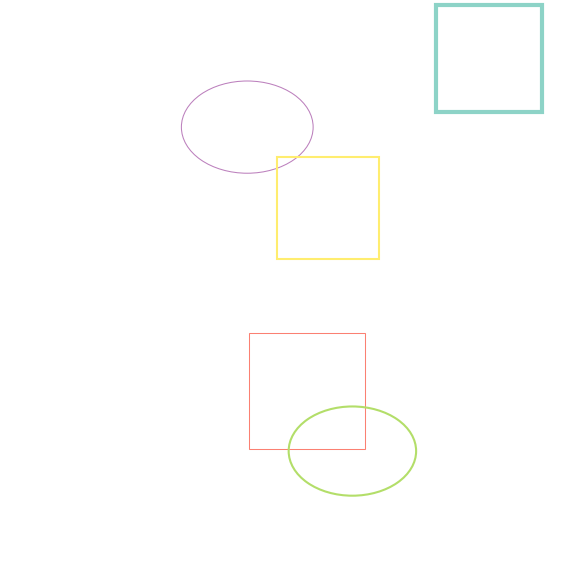[{"shape": "square", "thickness": 2, "radius": 0.46, "center": [0.847, 0.898]}, {"shape": "square", "thickness": 0.5, "radius": 0.5, "center": [0.532, 0.323]}, {"shape": "oval", "thickness": 1, "radius": 0.55, "center": [0.61, 0.218]}, {"shape": "oval", "thickness": 0.5, "radius": 0.57, "center": [0.428, 0.779]}, {"shape": "square", "thickness": 1, "radius": 0.44, "center": [0.568, 0.639]}]